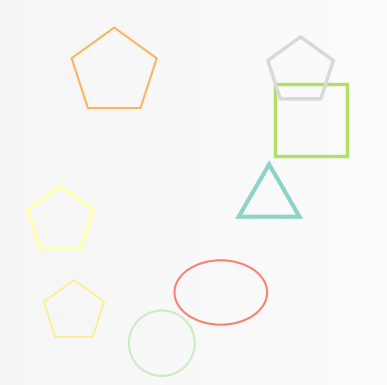[{"shape": "triangle", "thickness": 3, "radius": 0.45, "center": [0.695, 0.482]}, {"shape": "pentagon", "thickness": 2.5, "radius": 0.45, "center": [0.156, 0.427]}, {"shape": "oval", "thickness": 1.5, "radius": 0.6, "center": [0.57, 0.24]}, {"shape": "pentagon", "thickness": 1.5, "radius": 0.58, "center": [0.295, 0.813]}, {"shape": "square", "thickness": 2.5, "radius": 0.46, "center": [0.802, 0.689]}, {"shape": "pentagon", "thickness": 2.5, "radius": 0.44, "center": [0.776, 0.815]}, {"shape": "circle", "thickness": 1.5, "radius": 0.43, "center": [0.418, 0.109]}, {"shape": "pentagon", "thickness": 1, "radius": 0.41, "center": [0.191, 0.191]}]